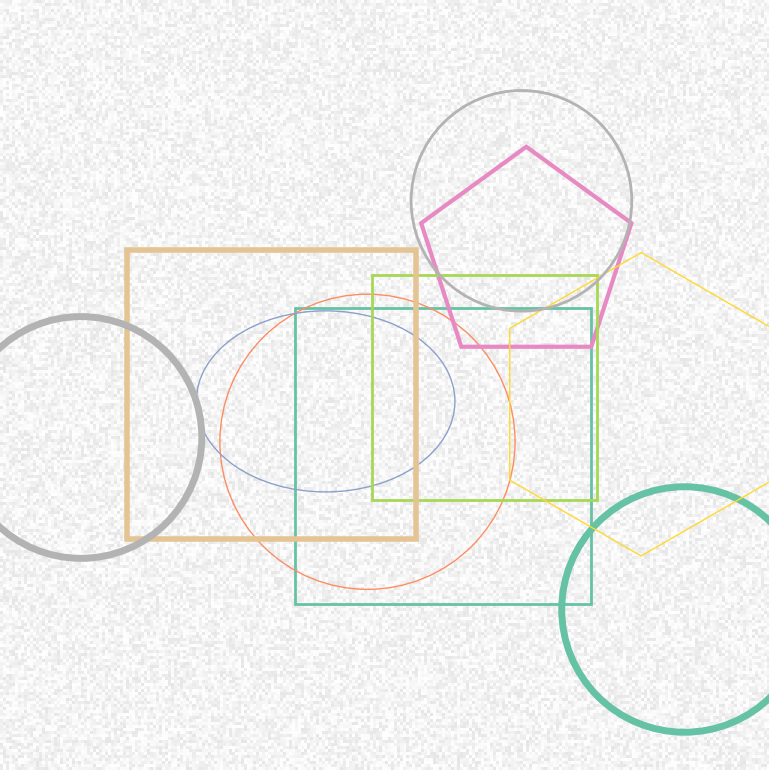[{"shape": "circle", "thickness": 2.5, "radius": 0.8, "center": [0.889, 0.208]}, {"shape": "square", "thickness": 1, "radius": 0.96, "center": [0.575, 0.407]}, {"shape": "circle", "thickness": 0.5, "radius": 0.96, "center": [0.477, 0.426]}, {"shape": "oval", "thickness": 0.5, "radius": 0.84, "center": [0.423, 0.479]}, {"shape": "pentagon", "thickness": 1.5, "radius": 0.72, "center": [0.684, 0.666]}, {"shape": "square", "thickness": 1, "radius": 0.73, "center": [0.63, 0.496]}, {"shape": "hexagon", "thickness": 0.5, "radius": 0.98, "center": [0.833, 0.475]}, {"shape": "square", "thickness": 2, "radius": 0.94, "center": [0.353, 0.488]}, {"shape": "circle", "thickness": 1, "radius": 0.72, "center": [0.677, 0.739]}, {"shape": "circle", "thickness": 2.5, "radius": 0.78, "center": [0.105, 0.432]}]